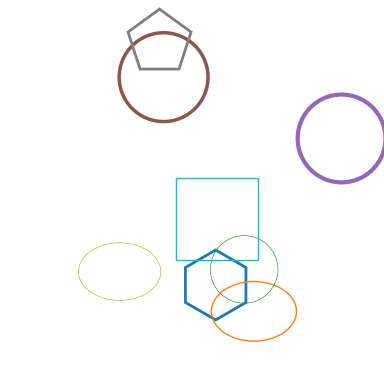[{"shape": "hexagon", "thickness": 2, "radius": 0.45, "center": [0.56, 0.26]}, {"shape": "oval", "thickness": 1, "radius": 0.55, "center": [0.66, 0.191]}, {"shape": "circle", "thickness": 0.5, "radius": 0.44, "center": [0.634, 0.3]}, {"shape": "circle", "thickness": 3, "radius": 0.57, "center": [0.887, 0.64]}, {"shape": "circle", "thickness": 2.5, "radius": 0.58, "center": [0.425, 0.8]}, {"shape": "pentagon", "thickness": 2, "radius": 0.43, "center": [0.414, 0.89]}, {"shape": "oval", "thickness": 0.5, "radius": 0.53, "center": [0.311, 0.295]}, {"shape": "square", "thickness": 1, "radius": 0.53, "center": [0.565, 0.432]}]